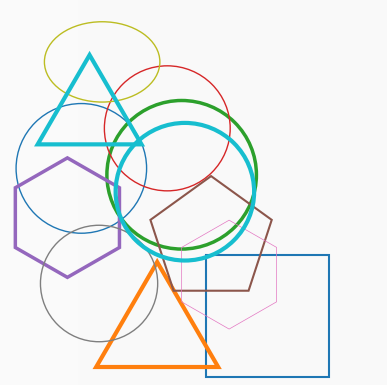[{"shape": "square", "thickness": 1.5, "radius": 0.79, "center": [0.691, 0.179]}, {"shape": "circle", "thickness": 1, "radius": 0.84, "center": [0.21, 0.563]}, {"shape": "triangle", "thickness": 3, "radius": 0.91, "center": [0.406, 0.138]}, {"shape": "circle", "thickness": 2.5, "radius": 0.96, "center": [0.469, 0.546]}, {"shape": "circle", "thickness": 1, "radius": 0.81, "center": [0.432, 0.667]}, {"shape": "hexagon", "thickness": 2.5, "radius": 0.78, "center": [0.174, 0.435]}, {"shape": "pentagon", "thickness": 1.5, "radius": 0.82, "center": [0.545, 0.378]}, {"shape": "hexagon", "thickness": 0.5, "radius": 0.71, "center": [0.591, 0.287]}, {"shape": "circle", "thickness": 1, "radius": 0.76, "center": [0.256, 0.264]}, {"shape": "oval", "thickness": 1, "radius": 0.74, "center": [0.264, 0.839]}, {"shape": "triangle", "thickness": 3, "radius": 0.77, "center": [0.231, 0.702]}, {"shape": "circle", "thickness": 3, "radius": 0.89, "center": [0.477, 0.502]}]